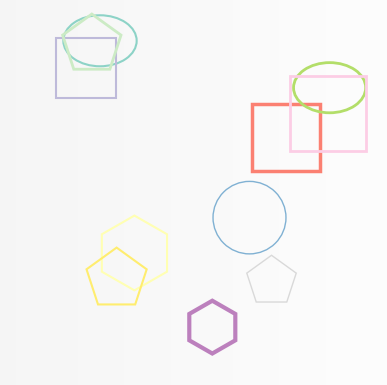[{"shape": "oval", "thickness": 1.5, "radius": 0.47, "center": [0.258, 0.894]}, {"shape": "hexagon", "thickness": 1.5, "radius": 0.49, "center": [0.347, 0.343]}, {"shape": "square", "thickness": 1.5, "radius": 0.39, "center": [0.222, 0.823]}, {"shape": "square", "thickness": 2.5, "radius": 0.44, "center": [0.738, 0.642]}, {"shape": "circle", "thickness": 1, "radius": 0.47, "center": [0.644, 0.435]}, {"shape": "oval", "thickness": 2, "radius": 0.47, "center": [0.851, 0.772]}, {"shape": "square", "thickness": 2, "radius": 0.49, "center": [0.846, 0.705]}, {"shape": "pentagon", "thickness": 1, "radius": 0.34, "center": [0.701, 0.27]}, {"shape": "hexagon", "thickness": 3, "radius": 0.34, "center": [0.548, 0.15]}, {"shape": "pentagon", "thickness": 2, "radius": 0.4, "center": [0.237, 0.884]}, {"shape": "pentagon", "thickness": 1.5, "radius": 0.41, "center": [0.301, 0.275]}]